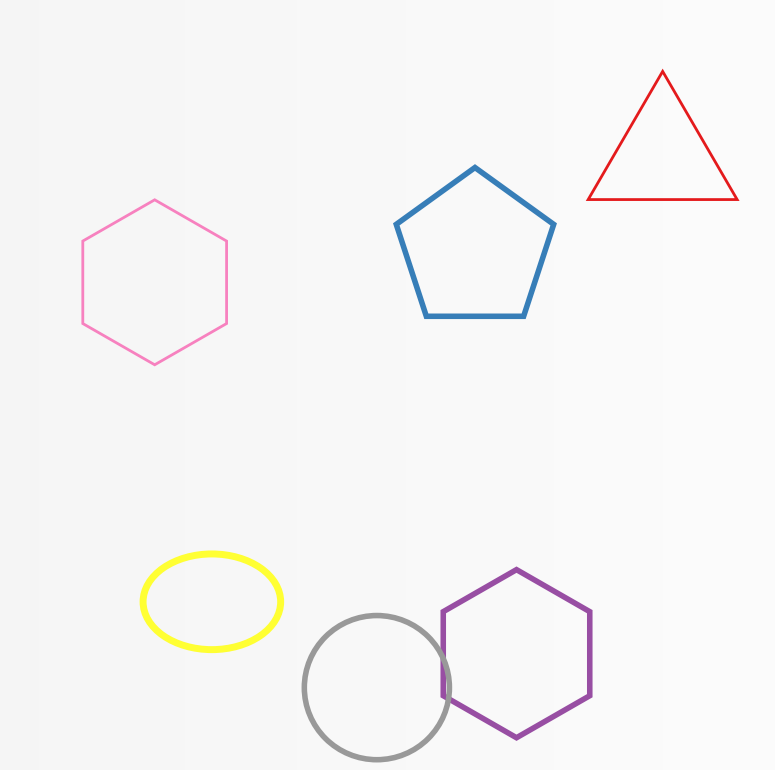[{"shape": "triangle", "thickness": 1, "radius": 0.55, "center": [0.855, 0.796]}, {"shape": "pentagon", "thickness": 2, "radius": 0.53, "center": [0.613, 0.676]}, {"shape": "hexagon", "thickness": 2, "radius": 0.55, "center": [0.666, 0.151]}, {"shape": "oval", "thickness": 2.5, "radius": 0.44, "center": [0.273, 0.218]}, {"shape": "hexagon", "thickness": 1, "radius": 0.54, "center": [0.2, 0.633]}, {"shape": "circle", "thickness": 2, "radius": 0.47, "center": [0.486, 0.107]}]